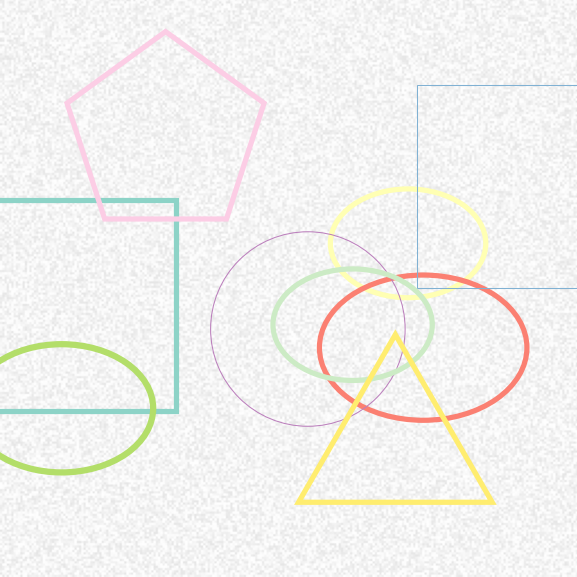[{"shape": "square", "thickness": 2.5, "radius": 0.91, "center": [0.123, 0.471]}, {"shape": "oval", "thickness": 2.5, "radius": 0.67, "center": [0.707, 0.578]}, {"shape": "oval", "thickness": 2.5, "radius": 0.9, "center": [0.733, 0.397]}, {"shape": "square", "thickness": 0.5, "radius": 0.88, "center": [0.899, 0.675]}, {"shape": "oval", "thickness": 3, "radius": 0.79, "center": [0.107, 0.292]}, {"shape": "pentagon", "thickness": 2.5, "radius": 0.9, "center": [0.287, 0.765]}, {"shape": "circle", "thickness": 0.5, "radius": 0.84, "center": [0.533, 0.429]}, {"shape": "oval", "thickness": 2.5, "radius": 0.69, "center": [0.611, 0.437]}, {"shape": "triangle", "thickness": 2.5, "radius": 0.97, "center": [0.685, 0.226]}]